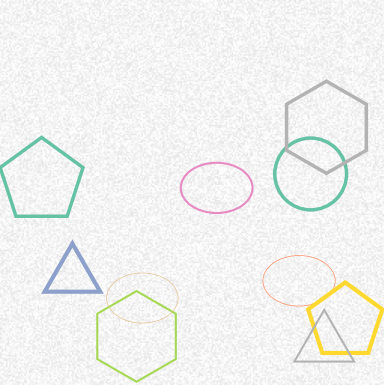[{"shape": "circle", "thickness": 2.5, "radius": 0.47, "center": [0.807, 0.548]}, {"shape": "pentagon", "thickness": 2.5, "radius": 0.57, "center": [0.108, 0.53]}, {"shape": "oval", "thickness": 0.5, "radius": 0.47, "center": [0.777, 0.271]}, {"shape": "triangle", "thickness": 3, "radius": 0.42, "center": [0.188, 0.284]}, {"shape": "oval", "thickness": 1.5, "radius": 0.47, "center": [0.563, 0.512]}, {"shape": "hexagon", "thickness": 1.5, "radius": 0.59, "center": [0.355, 0.126]}, {"shape": "pentagon", "thickness": 3, "radius": 0.51, "center": [0.897, 0.165]}, {"shape": "oval", "thickness": 0.5, "radius": 0.46, "center": [0.37, 0.226]}, {"shape": "triangle", "thickness": 1.5, "radius": 0.45, "center": [0.842, 0.106]}, {"shape": "hexagon", "thickness": 2.5, "radius": 0.6, "center": [0.848, 0.669]}]